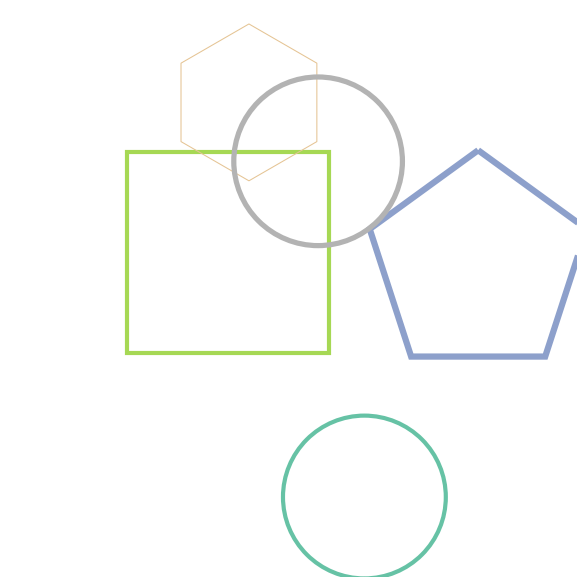[{"shape": "circle", "thickness": 2, "radius": 0.7, "center": [0.631, 0.138]}, {"shape": "pentagon", "thickness": 3, "radius": 0.99, "center": [0.828, 0.541]}, {"shape": "square", "thickness": 2, "radius": 0.87, "center": [0.395, 0.562]}, {"shape": "hexagon", "thickness": 0.5, "radius": 0.68, "center": [0.431, 0.822]}, {"shape": "circle", "thickness": 2.5, "radius": 0.73, "center": [0.551, 0.72]}]